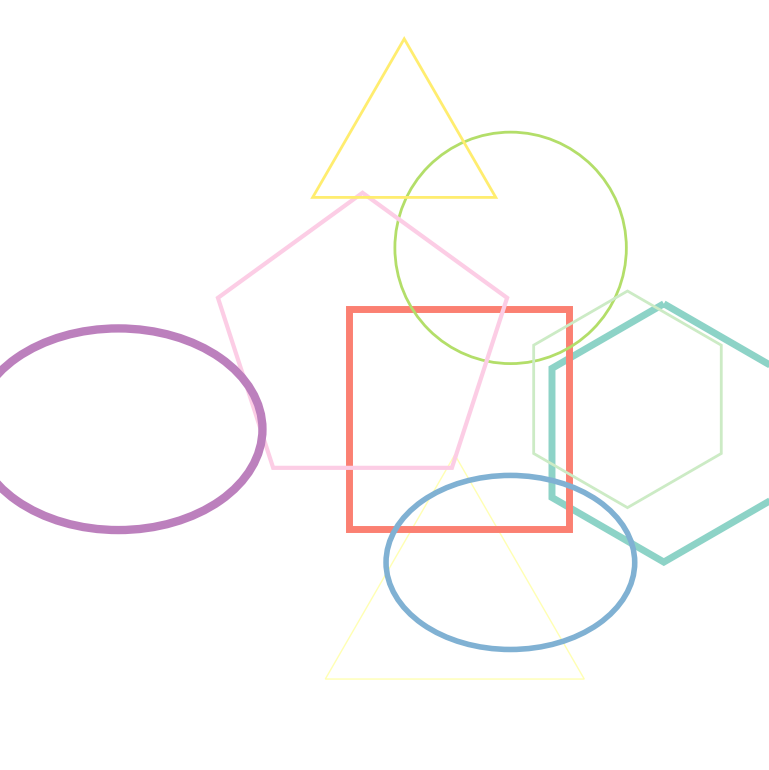[{"shape": "hexagon", "thickness": 2.5, "radius": 0.84, "center": [0.862, 0.438]}, {"shape": "triangle", "thickness": 0.5, "radius": 0.97, "center": [0.591, 0.215]}, {"shape": "square", "thickness": 2.5, "radius": 0.71, "center": [0.596, 0.456]}, {"shape": "oval", "thickness": 2, "radius": 0.81, "center": [0.663, 0.27]}, {"shape": "circle", "thickness": 1, "radius": 0.75, "center": [0.663, 0.678]}, {"shape": "pentagon", "thickness": 1.5, "radius": 0.99, "center": [0.471, 0.552]}, {"shape": "oval", "thickness": 3, "radius": 0.94, "center": [0.154, 0.443]}, {"shape": "hexagon", "thickness": 1, "radius": 0.7, "center": [0.815, 0.481]}, {"shape": "triangle", "thickness": 1, "radius": 0.69, "center": [0.525, 0.812]}]